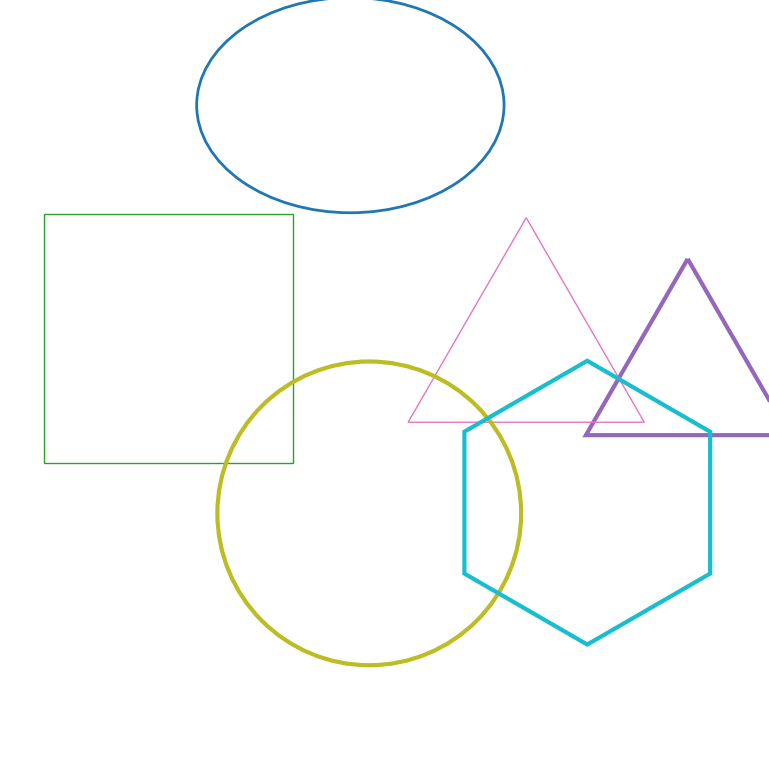[{"shape": "oval", "thickness": 1, "radius": 1.0, "center": [0.455, 0.863]}, {"shape": "square", "thickness": 0.5, "radius": 0.81, "center": [0.219, 0.56]}, {"shape": "triangle", "thickness": 1.5, "radius": 0.76, "center": [0.893, 0.511]}, {"shape": "triangle", "thickness": 0.5, "radius": 0.89, "center": [0.683, 0.54]}, {"shape": "circle", "thickness": 1.5, "radius": 0.99, "center": [0.48, 0.333]}, {"shape": "hexagon", "thickness": 1.5, "radius": 0.92, "center": [0.763, 0.347]}]